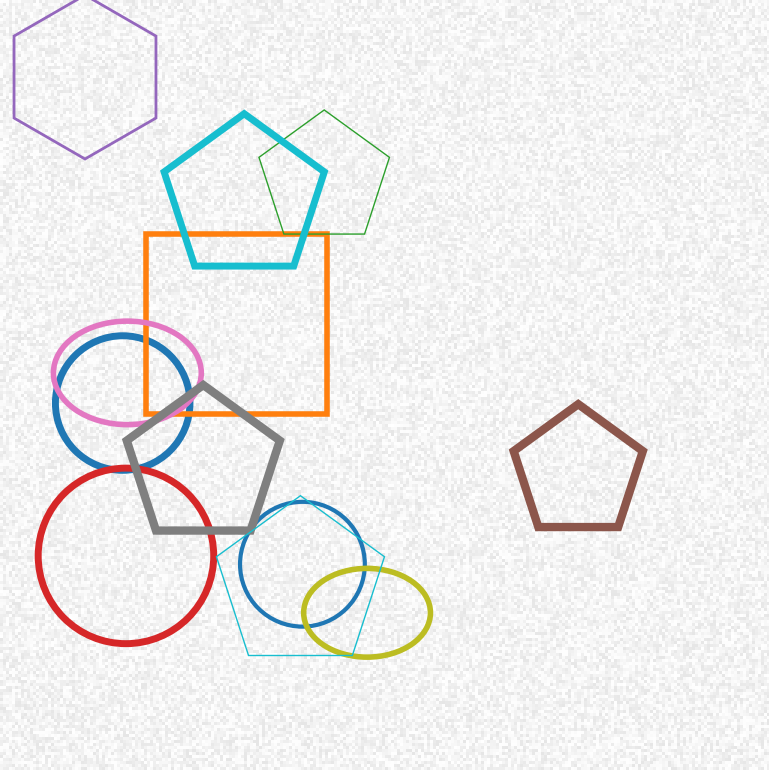[{"shape": "circle", "thickness": 1.5, "radius": 0.41, "center": [0.393, 0.267]}, {"shape": "circle", "thickness": 2.5, "radius": 0.44, "center": [0.159, 0.477]}, {"shape": "square", "thickness": 2, "radius": 0.59, "center": [0.307, 0.579]}, {"shape": "pentagon", "thickness": 0.5, "radius": 0.45, "center": [0.421, 0.768]}, {"shape": "circle", "thickness": 2.5, "radius": 0.57, "center": [0.164, 0.278]}, {"shape": "hexagon", "thickness": 1, "radius": 0.53, "center": [0.11, 0.9]}, {"shape": "pentagon", "thickness": 3, "radius": 0.44, "center": [0.751, 0.387]}, {"shape": "oval", "thickness": 2, "radius": 0.48, "center": [0.165, 0.516]}, {"shape": "pentagon", "thickness": 3, "radius": 0.52, "center": [0.264, 0.395]}, {"shape": "oval", "thickness": 2, "radius": 0.41, "center": [0.477, 0.204]}, {"shape": "pentagon", "thickness": 2.5, "radius": 0.55, "center": [0.317, 0.743]}, {"shape": "pentagon", "thickness": 0.5, "radius": 0.57, "center": [0.39, 0.242]}]